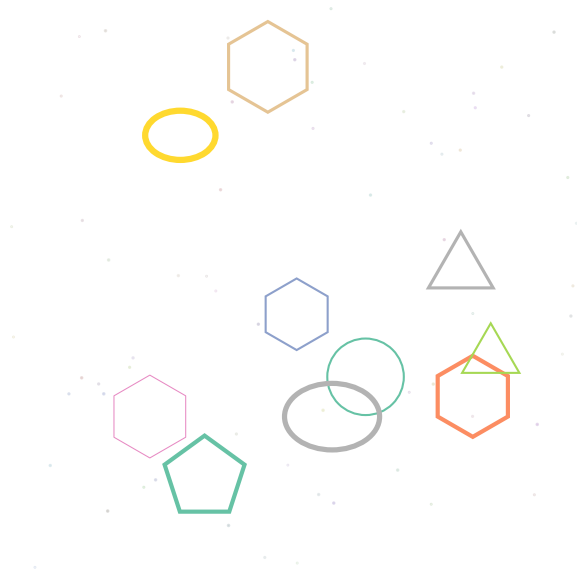[{"shape": "circle", "thickness": 1, "radius": 0.33, "center": [0.633, 0.347]}, {"shape": "pentagon", "thickness": 2, "radius": 0.36, "center": [0.354, 0.172]}, {"shape": "hexagon", "thickness": 2, "radius": 0.35, "center": [0.819, 0.313]}, {"shape": "hexagon", "thickness": 1, "radius": 0.31, "center": [0.514, 0.455]}, {"shape": "hexagon", "thickness": 0.5, "radius": 0.36, "center": [0.259, 0.278]}, {"shape": "triangle", "thickness": 1, "radius": 0.29, "center": [0.85, 0.382]}, {"shape": "oval", "thickness": 3, "radius": 0.3, "center": [0.312, 0.765]}, {"shape": "hexagon", "thickness": 1.5, "radius": 0.39, "center": [0.464, 0.883]}, {"shape": "triangle", "thickness": 1.5, "radius": 0.32, "center": [0.798, 0.533]}, {"shape": "oval", "thickness": 2.5, "radius": 0.41, "center": [0.575, 0.278]}]